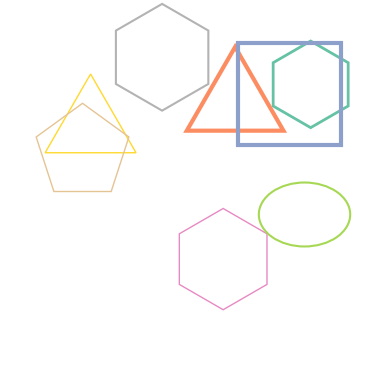[{"shape": "hexagon", "thickness": 2, "radius": 0.56, "center": [0.807, 0.781]}, {"shape": "triangle", "thickness": 3, "radius": 0.72, "center": [0.611, 0.733]}, {"shape": "square", "thickness": 3, "radius": 0.66, "center": [0.752, 0.757]}, {"shape": "hexagon", "thickness": 1, "radius": 0.66, "center": [0.58, 0.327]}, {"shape": "oval", "thickness": 1.5, "radius": 0.59, "center": [0.791, 0.443]}, {"shape": "triangle", "thickness": 1, "radius": 0.68, "center": [0.235, 0.671]}, {"shape": "pentagon", "thickness": 1, "radius": 0.63, "center": [0.214, 0.605]}, {"shape": "hexagon", "thickness": 1.5, "radius": 0.69, "center": [0.421, 0.851]}]